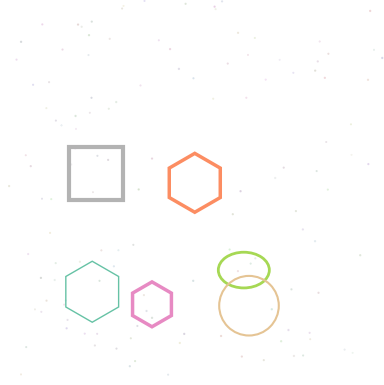[{"shape": "hexagon", "thickness": 1, "radius": 0.4, "center": [0.24, 0.242]}, {"shape": "hexagon", "thickness": 2.5, "radius": 0.38, "center": [0.506, 0.525]}, {"shape": "hexagon", "thickness": 2.5, "radius": 0.29, "center": [0.395, 0.21]}, {"shape": "oval", "thickness": 2, "radius": 0.33, "center": [0.633, 0.299]}, {"shape": "circle", "thickness": 1.5, "radius": 0.39, "center": [0.647, 0.206]}, {"shape": "square", "thickness": 3, "radius": 0.35, "center": [0.25, 0.549]}]